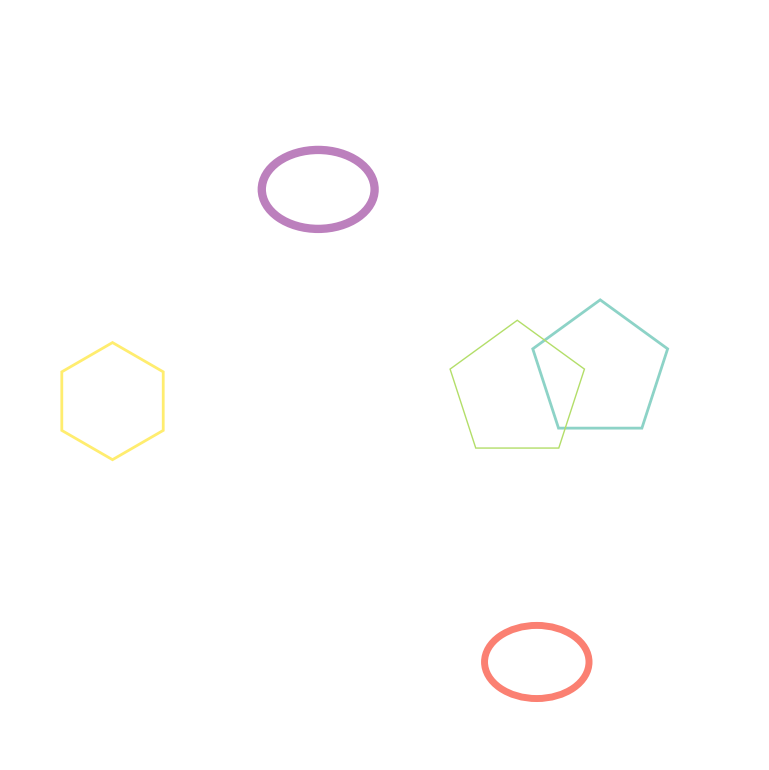[{"shape": "pentagon", "thickness": 1, "radius": 0.46, "center": [0.779, 0.518]}, {"shape": "oval", "thickness": 2.5, "radius": 0.34, "center": [0.697, 0.14]}, {"shape": "pentagon", "thickness": 0.5, "radius": 0.46, "center": [0.672, 0.492]}, {"shape": "oval", "thickness": 3, "radius": 0.37, "center": [0.413, 0.754]}, {"shape": "hexagon", "thickness": 1, "radius": 0.38, "center": [0.146, 0.479]}]